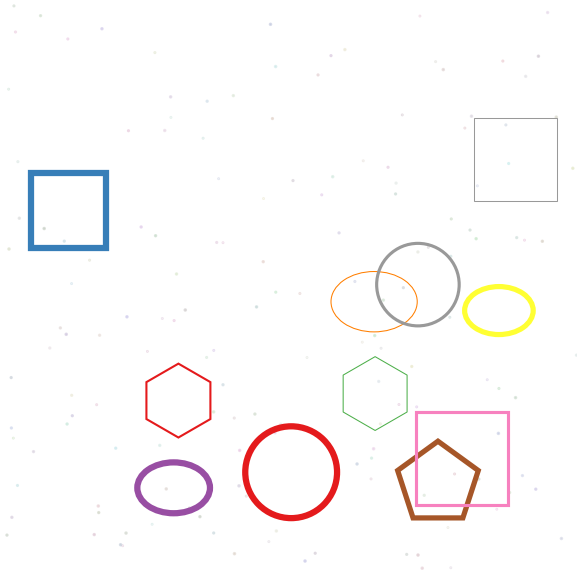[{"shape": "circle", "thickness": 3, "radius": 0.4, "center": [0.504, 0.181]}, {"shape": "hexagon", "thickness": 1, "radius": 0.32, "center": [0.309, 0.305]}, {"shape": "square", "thickness": 3, "radius": 0.33, "center": [0.119, 0.634]}, {"shape": "hexagon", "thickness": 0.5, "radius": 0.32, "center": [0.65, 0.318]}, {"shape": "oval", "thickness": 3, "radius": 0.31, "center": [0.301, 0.154]}, {"shape": "oval", "thickness": 0.5, "radius": 0.37, "center": [0.648, 0.477]}, {"shape": "oval", "thickness": 2.5, "radius": 0.3, "center": [0.864, 0.461]}, {"shape": "pentagon", "thickness": 2.5, "radius": 0.37, "center": [0.758, 0.162]}, {"shape": "square", "thickness": 1.5, "radius": 0.4, "center": [0.8, 0.205]}, {"shape": "square", "thickness": 0.5, "radius": 0.36, "center": [0.893, 0.723]}, {"shape": "circle", "thickness": 1.5, "radius": 0.36, "center": [0.724, 0.506]}]